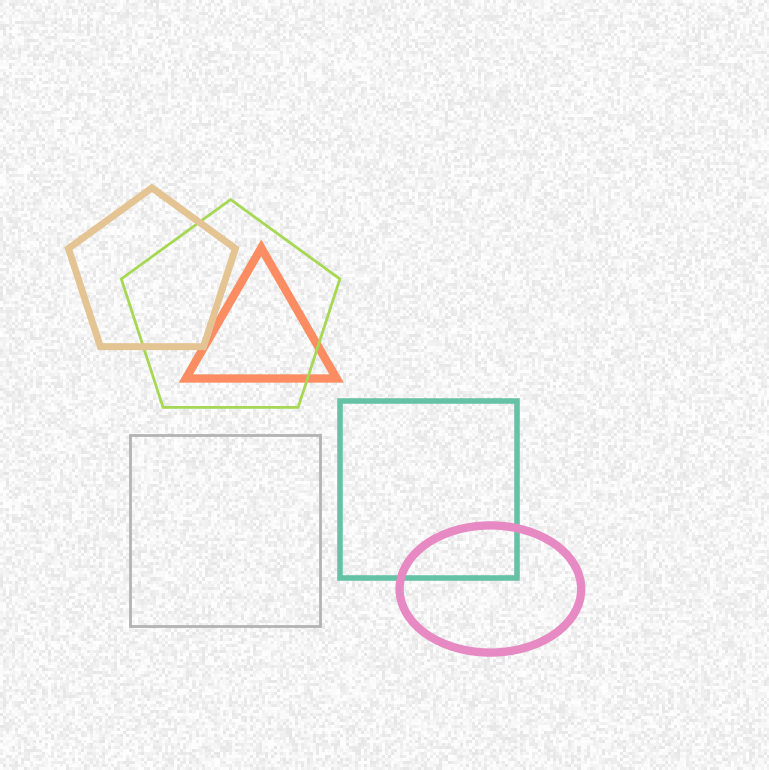[{"shape": "square", "thickness": 2, "radius": 0.58, "center": [0.557, 0.364]}, {"shape": "triangle", "thickness": 3, "radius": 0.57, "center": [0.339, 0.565]}, {"shape": "oval", "thickness": 3, "radius": 0.59, "center": [0.637, 0.235]}, {"shape": "pentagon", "thickness": 1, "radius": 0.75, "center": [0.299, 0.592]}, {"shape": "pentagon", "thickness": 2.5, "radius": 0.57, "center": [0.197, 0.642]}, {"shape": "square", "thickness": 1, "radius": 0.62, "center": [0.292, 0.311]}]